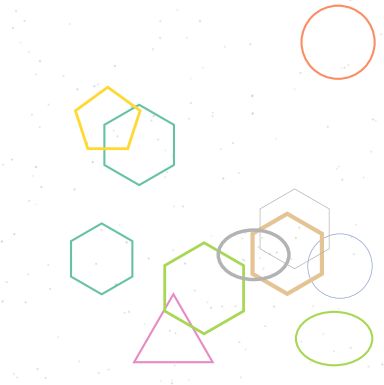[{"shape": "hexagon", "thickness": 1.5, "radius": 0.52, "center": [0.361, 0.624]}, {"shape": "hexagon", "thickness": 1.5, "radius": 0.46, "center": [0.264, 0.328]}, {"shape": "circle", "thickness": 1.5, "radius": 0.47, "center": [0.878, 0.89]}, {"shape": "circle", "thickness": 0.5, "radius": 0.42, "center": [0.883, 0.309]}, {"shape": "triangle", "thickness": 1.5, "radius": 0.59, "center": [0.45, 0.118]}, {"shape": "hexagon", "thickness": 2, "radius": 0.59, "center": [0.53, 0.251]}, {"shape": "oval", "thickness": 1.5, "radius": 0.5, "center": [0.868, 0.121]}, {"shape": "pentagon", "thickness": 2, "radius": 0.44, "center": [0.28, 0.685]}, {"shape": "hexagon", "thickness": 3, "radius": 0.52, "center": [0.746, 0.341]}, {"shape": "hexagon", "thickness": 0.5, "radius": 0.52, "center": [0.765, 0.406]}, {"shape": "oval", "thickness": 2.5, "radius": 0.46, "center": [0.659, 0.338]}]